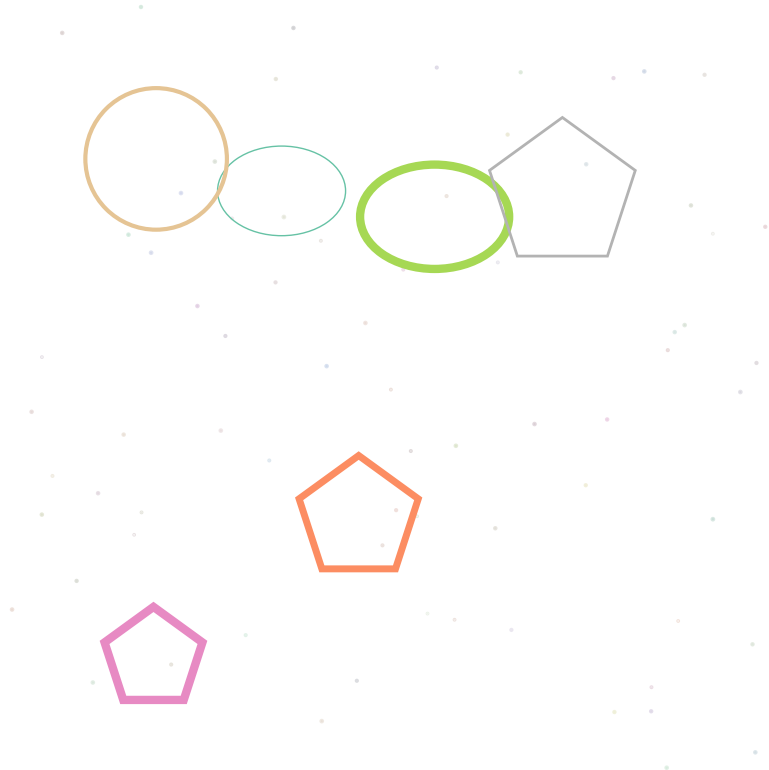[{"shape": "oval", "thickness": 0.5, "radius": 0.42, "center": [0.366, 0.752]}, {"shape": "pentagon", "thickness": 2.5, "radius": 0.41, "center": [0.466, 0.327]}, {"shape": "pentagon", "thickness": 3, "radius": 0.33, "center": [0.199, 0.145]}, {"shape": "oval", "thickness": 3, "radius": 0.48, "center": [0.564, 0.718]}, {"shape": "circle", "thickness": 1.5, "radius": 0.46, "center": [0.203, 0.794]}, {"shape": "pentagon", "thickness": 1, "radius": 0.5, "center": [0.73, 0.748]}]